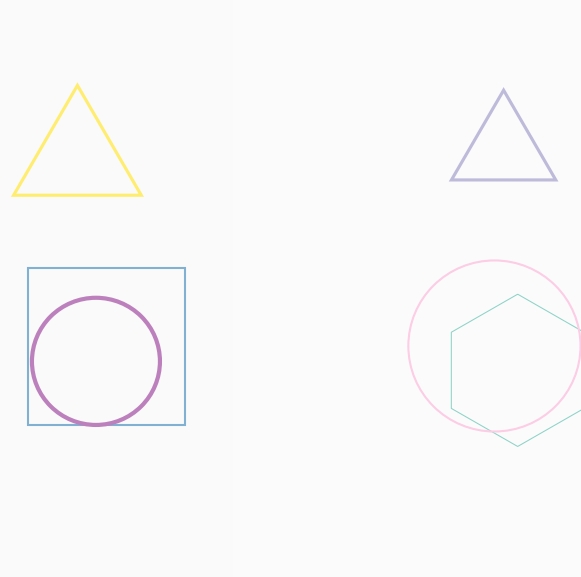[{"shape": "hexagon", "thickness": 0.5, "radius": 0.66, "center": [0.891, 0.358]}, {"shape": "triangle", "thickness": 1.5, "radius": 0.52, "center": [0.866, 0.739]}, {"shape": "square", "thickness": 1, "radius": 0.68, "center": [0.183, 0.399]}, {"shape": "circle", "thickness": 1, "radius": 0.74, "center": [0.851, 0.4]}, {"shape": "circle", "thickness": 2, "radius": 0.55, "center": [0.165, 0.373]}, {"shape": "triangle", "thickness": 1.5, "radius": 0.63, "center": [0.133, 0.724]}]